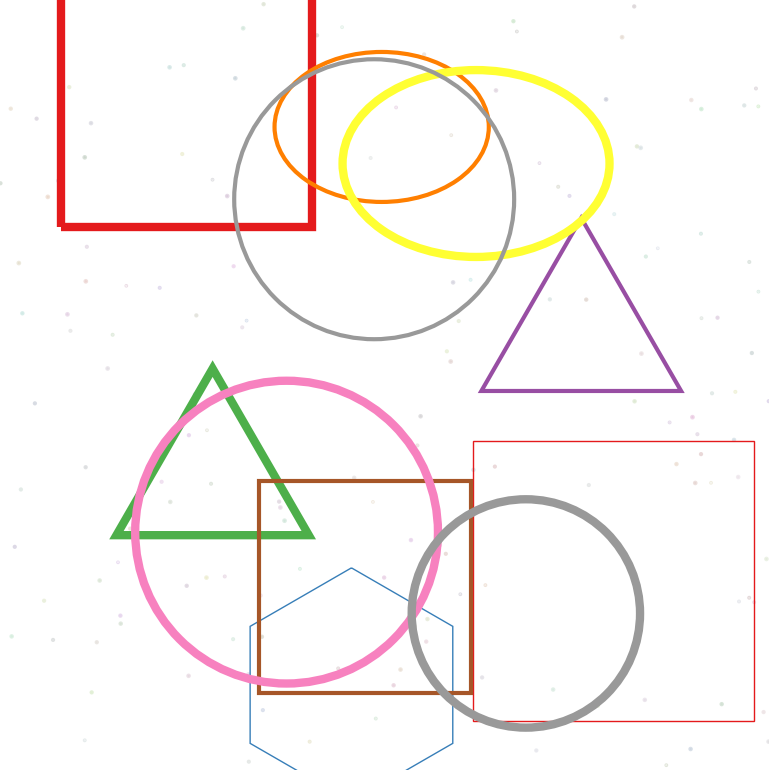[{"shape": "square", "thickness": 3, "radius": 0.81, "center": [0.242, 0.868]}, {"shape": "square", "thickness": 0.5, "radius": 0.91, "center": [0.797, 0.246]}, {"shape": "hexagon", "thickness": 0.5, "radius": 0.76, "center": [0.456, 0.111]}, {"shape": "triangle", "thickness": 3, "radius": 0.72, "center": [0.276, 0.377]}, {"shape": "triangle", "thickness": 1.5, "radius": 0.75, "center": [0.755, 0.567]}, {"shape": "oval", "thickness": 1.5, "radius": 0.7, "center": [0.496, 0.835]}, {"shape": "oval", "thickness": 3, "radius": 0.87, "center": [0.618, 0.788]}, {"shape": "square", "thickness": 1.5, "radius": 0.69, "center": [0.474, 0.238]}, {"shape": "circle", "thickness": 3, "radius": 0.98, "center": [0.372, 0.309]}, {"shape": "circle", "thickness": 1.5, "radius": 0.91, "center": [0.486, 0.741]}, {"shape": "circle", "thickness": 3, "radius": 0.74, "center": [0.683, 0.203]}]